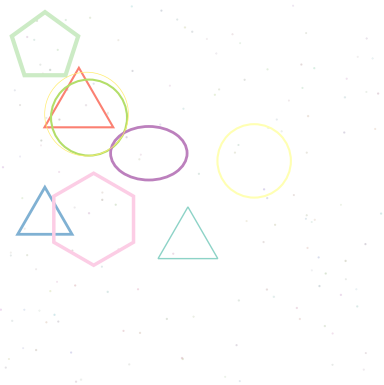[{"shape": "triangle", "thickness": 1, "radius": 0.45, "center": [0.488, 0.373]}, {"shape": "circle", "thickness": 1.5, "radius": 0.48, "center": [0.66, 0.582]}, {"shape": "triangle", "thickness": 1.5, "radius": 0.52, "center": [0.205, 0.721]}, {"shape": "triangle", "thickness": 2, "radius": 0.41, "center": [0.117, 0.432]}, {"shape": "circle", "thickness": 1.5, "radius": 0.49, "center": [0.231, 0.695]}, {"shape": "hexagon", "thickness": 2.5, "radius": 0.6, "center": [0.243, 0.431]}, {"shape": "oval", "thickness": 2, "radius": 0.5, "center": [0.387, 0.602]}, {"shape": "pentagon", "thickness": 3, "radius": 0.45, "center": [0.117, 0.878]}, {"shape": "circle", "thickness": 0.5, "radius": 0.54, "center": [0.225, 0.704]}]